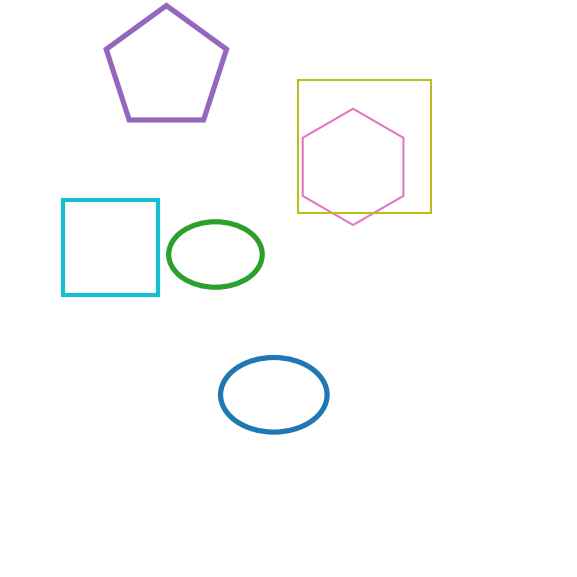[{"shape": "oval", "thickness": 2.5, "radius": 0.46, "center": [0.474, 0.316]}, {"shape": "oval", "thickness": 2.5, "radius": 0.4, "center": [0.373, 0.558]}, {"shape": "pentagon", "thickness": 2.5, "radius": 0.55, "center": [0.288, 0.88]}, {"shape": "hexagon", "thickness": 1, "radius": 0.5, "center": [0.611, 0.71]}, {"shape": "square", "thickness": 1, "radius": 0.58, "center": [0.631, 0.745]}, {"shape": "square", "thickness": 2, "radius": 0.41, "center": [0.192, 0.571]}]